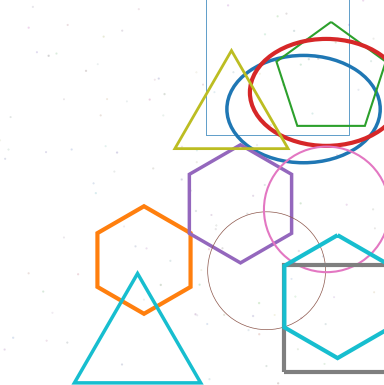[{"shape": "oval", "thickness": 2.5, "radius": 1.0, "center": [0.788, 0.717]}, {"shape": "square", "thickness": 0.5, "radius": 0.93, "center": [0.722, 0.834]}, {"shape": "hexagon", "thickness": 3, "radius": 0.7, "center": [0.374, 0.325]}, {"shape": "pentagon", "thickness": 1.5, "radius": 0.75, "center": [0.86, 0.794]}, {"shape": "oval", "thickness": 3, "radius": 0.99, "center": [0.847, 0.76]}, {"shape": "hexagon", "thickness": 2.5, "radius": 0.77, "center": [0.625, 0.471]}, {"shape": "circle", "thickness": 0.5, "radius": 0.77, "center": [0.692, 0.297]}, {"shape": "circle", "thickness": 1.5, "radius": 0.82, "center": [0.849, 0.456]}, {"shape": "square", "thickness": 3, "radius": 0.69, "center": [0.877, 0.173]}, {"shape": "triangle", "thickness": 2, "radius": 0.85, "center": [0.601, 0.699]}, {"shape": "triangle", "thickness": 2.5, "radius": 0.95, "center": [0.357, 0.1]}, {"shape": "hexagon", "thickness": 3, "radius": 0.8, "center": [0.877, 0.23]}]